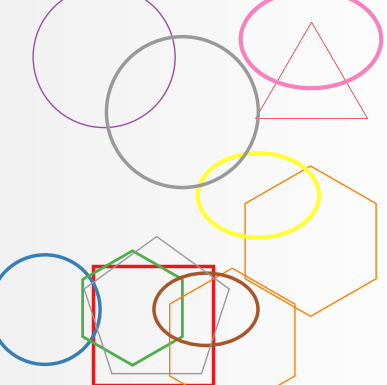[{"shape": "triangle", "thickness": 0.5, "radius": 0.83, "center": [0.804, 0.775]}, {"shape": "square", "thickness": 2.5, "radius": 0.77, "center": [0.396, 0.154]}, {"shape": "circle", "thickness": 2.5, "radius": 0.71, "center": [0.116, 0.196]}, {"shape": "hexagon", "thickness": 2, "radius": 0.74, "center": [0.342, 0.2]}, {"shape": "circle", "thickness": 1, "radius": 0.92, "center": [0.269, 0.852]}, {"shape": "hexagon", "thickness": 1, "radius": 0.98, "center": [0.802, 0.374]}, {"shape": "hexagon", "thickness": 1, "radius": 0.93, "center": [0.6, 0.117]}, {"shape": "oval", "thickness": 3, "radius": 0.78, "center": [0.667, 0.493]}, {"shape": "oval", "thickness": 2.5, "radius": 0.67, "center": [0.532, 0.197]}, {"shape": "oval", "thickness": 3, "radius": 0.91, "center": [0.802, 0.898]}, {"shape": "circle", "thickness": 2.5, "radius": 0.98, "center": [0.471, 0.709]}, {"shape": "pentagon", "thickness": 1, "radius": 0.98, "center": [0.404, 0.189]}]